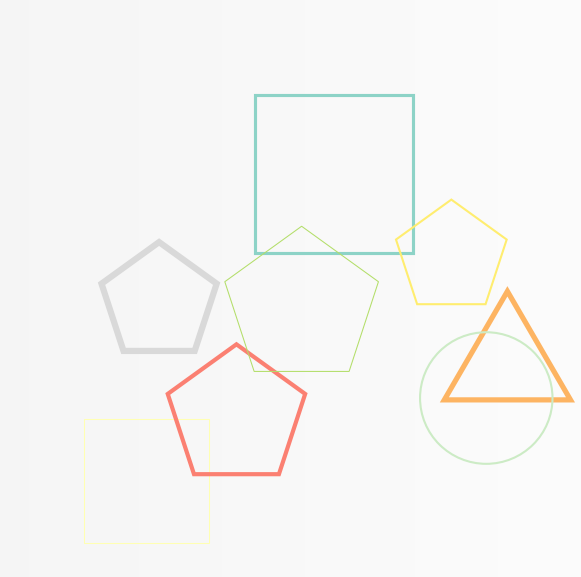[{"shape": "square", "thickness": 1.5, "radius": 0.68, "center": [0.574, 0.698]}, {"shape": "square", "thickness": 0.5, "radius": 0.54, "center": [0.252, 0.166]}, {"shape": "pentagon", "thickness": 2, "radius": 0.62, "center": [0.407, 0.279]}, {"shape": "triangle", "thickness": 2.5, "radius": 0.63, "center": [0.873, 0.369]}, {"shape": "pentagon", "thickness": 0.5, "radius": 0.69, "center": [0.519, 0.468]}, {"shape": "pentagon", "thickness": 3, "radius": 0.52, "center": [0.274, 0.476]}, {"shape": "circle", "thickness": 1, "radius": 0.57, "center": [0.837, 0.31]}, {"shape": "pentagon", "thickness": 1, "radius": 0.5, "center": [0.777, 0.553]}]